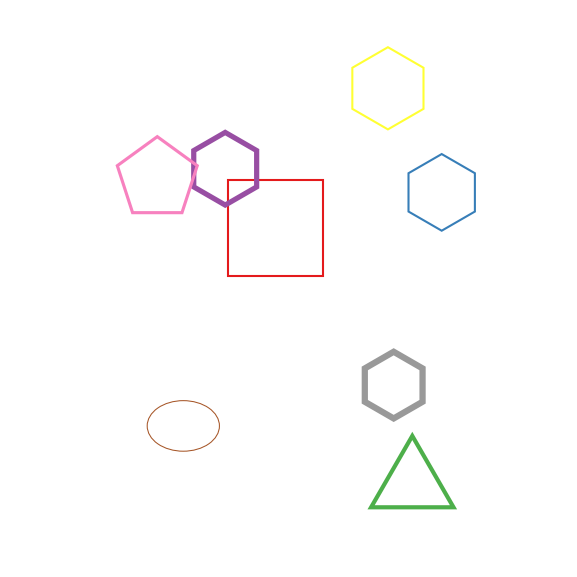[{"shape": "square", "thickness": 1, "radius": 0.41, "center": [0.477, 0.604]}, {"shape": "hexagon", "thickness": 1, "radius": 0.33, "center": [0.765, 0.666]}, {"shape": "triangle", "thickness": 2, "radius": 0.41, "center": [0.714, 0.162]}, {"shape": "hexagon", "thickness": 2.5, "radius": 0.31, "center": [0.39, 0.707]}, {"shape": "hexagon", "thickness": 1, "radius": 0.36, "center": [0.672, 0.846]}, {"shape": "oval", "thickness": 0.5, "radius": 0.31, "center": [0.317, 0.262]}, {"shape": "pentagon", "thickness": 1.5, "radius": 0.36, "center": [0.272, 0.69]}, {"shape": "hexagon", "thickness": 3, "radius": 0.29, "center": [0.682, 0.332]}]